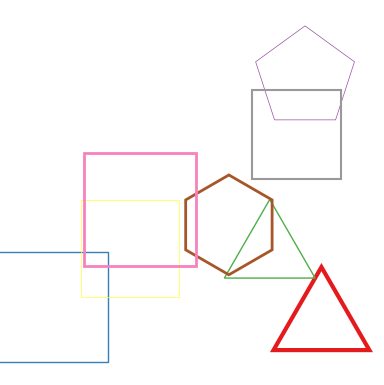[{"shape": "triangle", "thickness": 3, "radius": 0.72, "center": [0.835, 0.163]}, {"shape": "square", "thickness": 1, "radius": 0.71, "center": [0.139, 0.203]}, {"shape": "triangle", "thickness": 1, "radius": 0.68, "center": [0.701, 0.346]}, {"shape": "pentagon", "thickness": 0.5, "radius": 0.67, "center": [0.792, 0.798]}, {"shape": "square", "thickness": 0.5, "radius": 0.64, "center": [0.337, 0.355]}, {"shape": "hexagon", "thickness": 2, "radius": 0.65, "center": [0.595, 0.416]}, {"shape": "square", "thickness": 2, "radius": 0.73, "center": [0.363, 0.456]}, {"shape": "square", "thickness": 1.5, "radius": 0.58, "center": [0.77, 0.651]}]